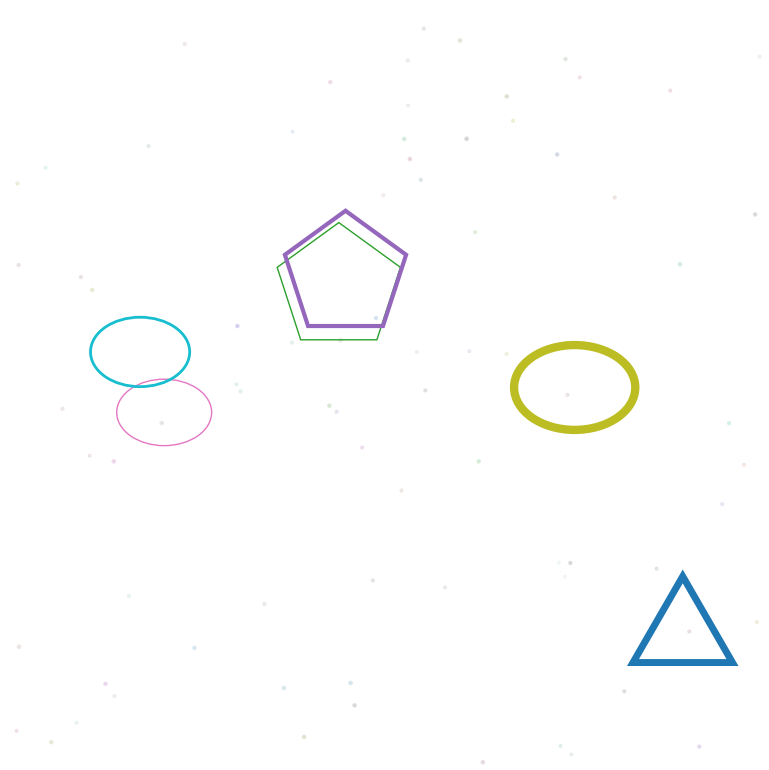[{"shape": "triangle", "thickness": 2.5, "radius": 0.37, "center": [0.887, 0.177]}, {"shape": "pentagon", "thickness": 0.5, "radius": 0.42, "center": [0.44, 0.627]}, {"shape": "pentagon", "thickness": 1.5, "radius": 0.41, "center": [0.449, 0.644]}, {"shape": "oval", "thickness": 0.5, "radius": 0.31, "center": [0.213, 0.464]}, {"shape": "oval", "thickness": 3, "radius": 0.39, "center": [0.746, 0.497]}, {"shape": "oval", "thickness": 1, "radius": 0.32, "center": [0.182, 0.543]}]